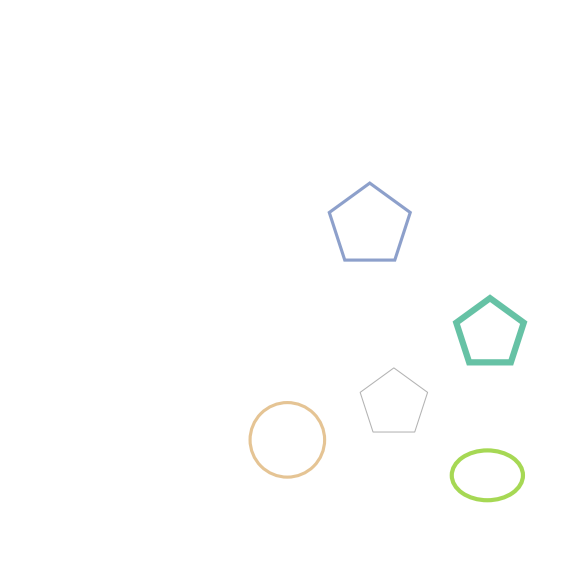[{"shape": "pentagon", "thickness": 3, "radius": 0.31, "center": [0.849, 0.421]}, {"shape": "pentagon", "thickness": 1.5, "radius": 0.37, "center": [0.64, 0.608]}, {"shape": "oval", "thickness": 2, "radius": 0.31, "center": [0.844, 0.176]}, {"shape": "circle", "thickness": 1.5, "radius": 0.32, "center": [0.498, 0.237]}, {"shape": "pentagon", "thickness": 0.5, "radius": 0.31, "center": [0.682, 0.301]}]